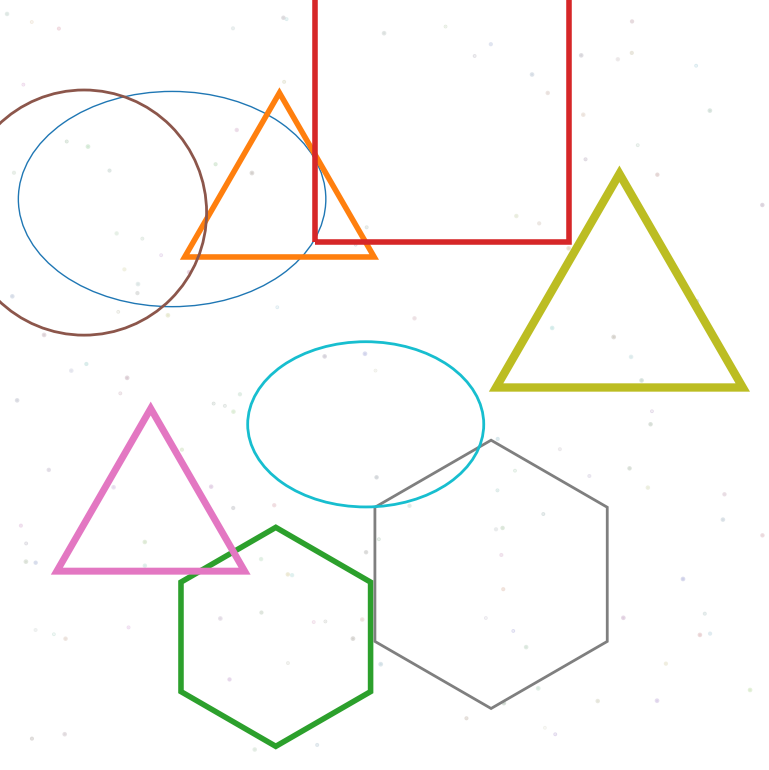[{"shape": "oval", "thickness": 0.5, "radius": 1.0, "center": [0.223, 0.741]}, {"shape": "triangle", "thickness": 2, "radius": 0.71, "center": [0.363, 0.737]}, {"shape": "hexagon", "thickness": 2, "radius": 0.71, "center": [0.358, 0.173]}, {"shape": "square", "thickness": 2, "radius": 0.82, "center": [0.574, 0.851]}, {"shape": "circle", "thickness": 1, "radius": 0.8, "center": [0.109, 0.724]}, {"shape": "triangle", "thickness": 2.5, "radius": 0.7, "center": [0.196, 0.329]}, {"shape": "hexagon", "thickness": 1, "radius": 0.87, "center": [0.638, 0.254]}, {"shape": "triangle", "thickness": 3, "radius": 0.92, "center": [0.804, 0.589]}, {"shape": "oval", "thickness": 1, "radius": 0.77, "center": [0.475, 0.449]}]